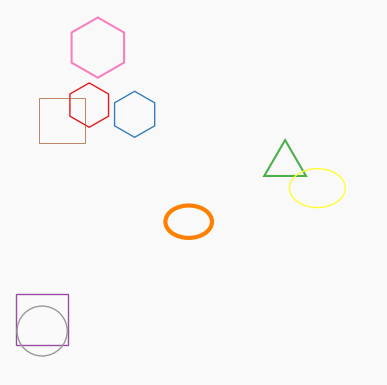[{"shape": "hexagon", "thickness": 1, "radius": 0.29, "center": [0.23, 0.727]}, {"shape": "hexagon", "thickness": 1, "radius": 0.3, "center": [0.347, 0.703]}, {"shape": "triangle", "thickness": 1.5, "radius": 0.31, "center": [0.736, 0.574]}, {"shape": "square", "thickness": 1, "radius": 0.33, "center": [0.109, 0.17]}, {"shape": "oval", "thickness": 3, "radius": 0.3, "center": [0.487, 0.424]}, {"shape": "oval", "thickness": 1, "radius": 0.36, "center": [0.819, 0.511]}, {"shape": "square", "thickness": 0.5, "radius": 0.3, "center": [0.16, 0.687]}, {"shape": "hexagon", "thickness": 1.5, "radius": 0.39, "center": [0.252, 0.876]}, {"shape": "circle", "thickness": 1, "radius": 0.32, "center": [0.109, 0.14]}]